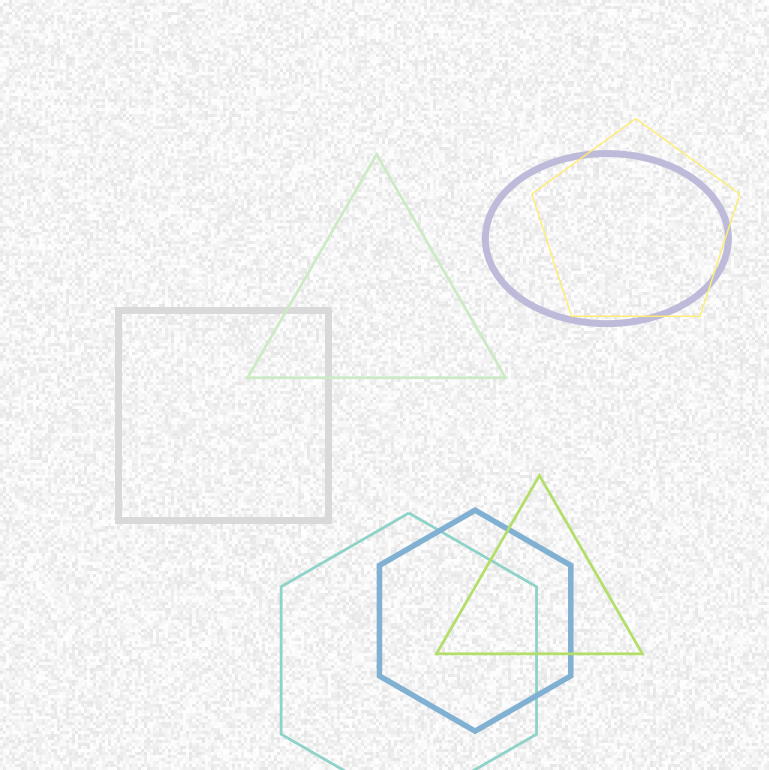[{"shape": "hexagon", "thickness": 1, "radius": 0.96, "center": [0.531, 0.142]}, {"shape": "oval", "thickness": 2.5, "radius": 0.79, "center": [0.788, 0.69]}, {"shape": "hexagon", "thickness": 2, "radius": 0.72, "center": [0.617, 0.194]}, {"shape": "triangle", "thickness": 1, "radius": 0.77, "center": [0.701, 0.228]}, {"shape": "square", "thickness": 2.5, "radius": 0.68, "center": [0.29, 0.462]}, {"shape": "triangle", "thickness": 1, "radius": 0.97, "center": [0.489, 0.606]}, {"shape": "pentagon", "thickness": 0.5, "radius": 0.71, "center": [0.826, 0.704]}]